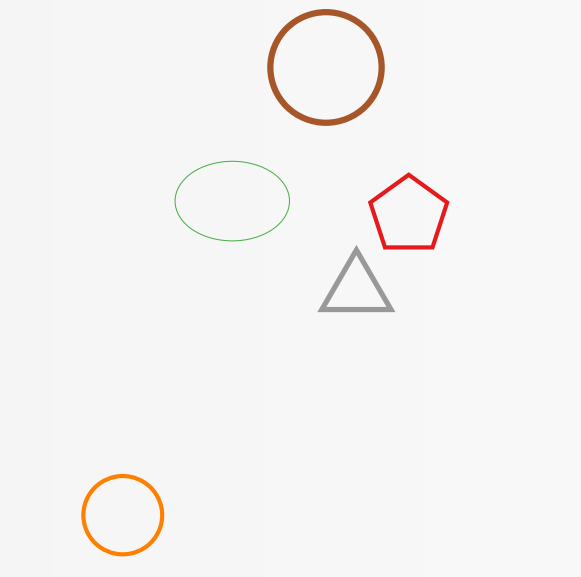[{"shape": "pentagon", "thickness": 2, "radius": 0.35, "center": [0.703, 0.627]}, {"shape": "oval", "thickness": 0.5, "radius": 0.49, "center": [0.4, 0.651]}, {"shape": "circle", "thickness": 2, "radius": 0.34, "center": [0.211, 0.107]}, {"shape": "circle", "thickness": 3, "radius": 0.48, "center": [0.561, 0.882]}, {"shape": "triangle", "thickness": 2.5, "radius": 0.34, "center": [0.613, 0.497]}]